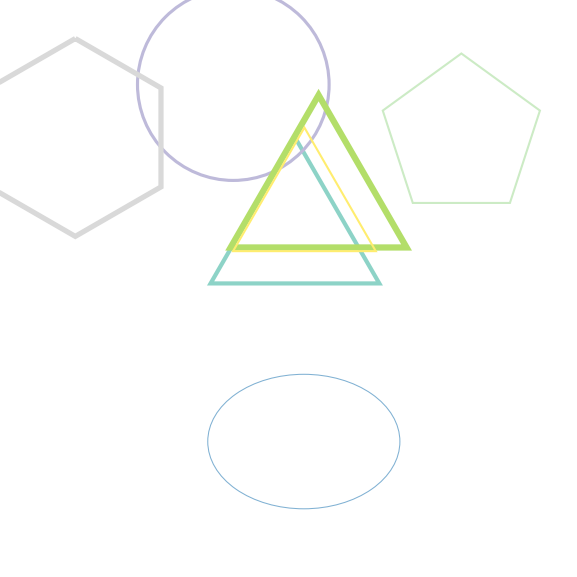[{"shape": "triangle", "thickness": 2, "radius": 0.84, "center": [0.511, 0.593]}, {"shape": "circle", "thickness": 1.5, "radius": 0.83, "center": [0.404, 0.853]}, {"shape": "oval", "thickness": 0.5, "radius": 0.83, "center": [0.526, 0.235]}, {"shape": "triangle", "thickness": 3, "radius": 0.88, "center": [0.552, 0.659]}, {"shape": "hexagon", "thickness": 2.5, "radius": 0.86, "center": [0.13, 0.761]}, {"shape": "pentagon", "thickness": 1, "radius": 0.72, "center": [0.799, 0.763]}, {"shape": "triangle", "thickness": 1, "radius": 0.71, "center": [0.527, 0.636]}]